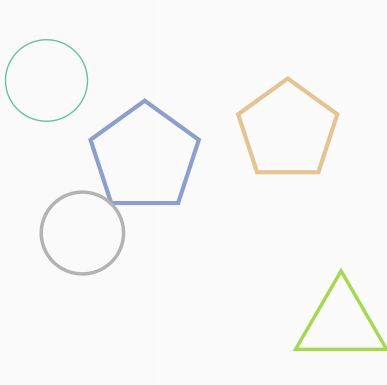[{"shape": "circle", "thickness": 1, "radius": 0.53, "center": [0.12, 0.791]}, {"shape": "pentagon", "thickness": 3, "radius": 0.73, "center": [0.373, 0.591]}, {"shape": "triangle", "thickness": 2.5, "radius": 0.68, "center": [0.88, 0.16]}, {"shape": "pentagon", "thickness": 3, "radius": 0.67, "center": [0.743, 0.662]}, {"shape": "circle", "thickness": 2.5, "radius": 0.53, "center": [0.213, 0.395]}]